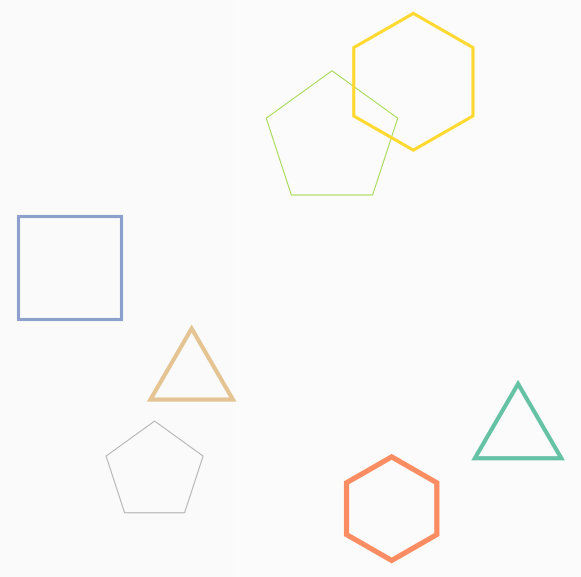[{"shape": "triangle", "thickness": 2, "radius": 0.43, "center": [0.891, 0.249]}, {"shape": "hexagon", "thickness": 2.5, "radius": 0.45, "center": [0.674, 0.118]}, {"shape": "square", "thickness": 1.5, "radius": 0.44, "center": [0.12, 0.536]}, {"shape": "pentagon", "thickness": 0.5, "radius": 0.59, "center": [0.571, 0.758]}, {"shape": "hexagon", "thickness": 1.5, "radius": 0.59, "center": [0.711, 0.858]}, {"shape": "triangle", "thickness": 2, "radius": 0.41, "center": [0.33, 0.348]}, {"shape": "pentagon", "thickness": 0.5, "radius": 0.44, "center": [0.266, 0.182]}]